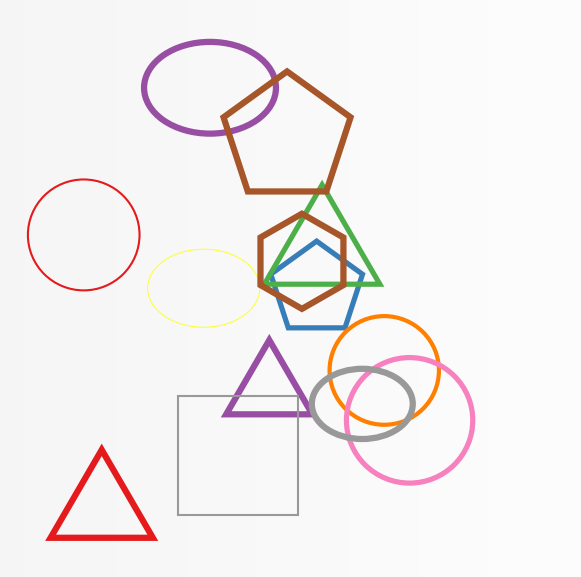[{"shape": "circle", "thickness": 1, "radius": 0.48, "center": [0.144, 0.592]}, {"shape": "triangle", "thickness": 3, "radius": 0.51, "center": [0.175, 0.119]}, {"shape": "pentagon", "thickness": 2.5, "radius": 0.41, "center": [0.545, 0.499]}, {"shape": "triangle", "thickness": 2.5, "radius": 0.57, "center": [0.554, 0.564]}, {"shape": "oval", "thickness": 3, "radius": 0.57, "center": [0.361, 0.847]}, {"shape": "triangle", "thickness": 3, "radius": 0.43, "center": [0.463, 0.325]}, {"shape": "circle", "thickness": 2, "radius": 0.47, "center": [0.661, 0.358]}, {"shape": "oval", "thickness": 0.5, "radius": 0.48, "center": [0.35, 0.5]}, {"shape": "hexagon", "thickness": 3, "radius": 0.41, "center": [0.519, 0.547]}, {"shape": "pentagon", "thickness": 3, "radius": 0.57, "center": [0.494, 0.761]}, {"shape": "circle", "thickness": 2.5, "radius": 0.54, "center": [0.705, 0.271]}, {"shape": "square", "thickness": 1, "radius": 0.52, "center": [0.41, 0.211]}, {"shape": "oval", "thickness": 3, "radius": 0.43, "center": [0.623, 0.3]}]